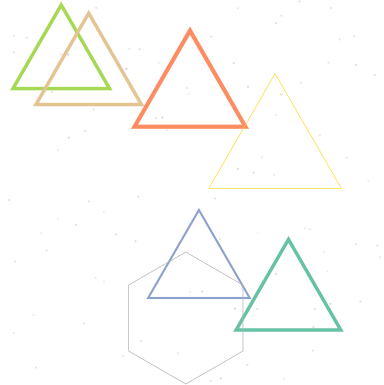[{"shape": "triangle", "thickness": 2.5, "radius": 0.78, "center": [0.749, 0.221]}, {"shape": "triangle", "thickness": 3, "radius": 0.83, "center": [0.493, 0.754]}, {"shape": "triangle", "thickness": 1.5, "radius": 0.76, "center": [0.517, 0.302]}, {"shape": "triangle", "thickness": 2.5, "radius": 0.72, "center": [0.159, 0.842]}, {"shape": "triangle", "thickness": 0.5, "radius": 1.0, "center": [0.715, 0.61]}, {"shape": "triangle", "thickness": 2.5, "radius": 0.79, "center": [0.23, 0.808]}, {"shape": "hexagon", "thickness": 0.5, "radius": 0.86, "center": [0.483, 0.174]}]